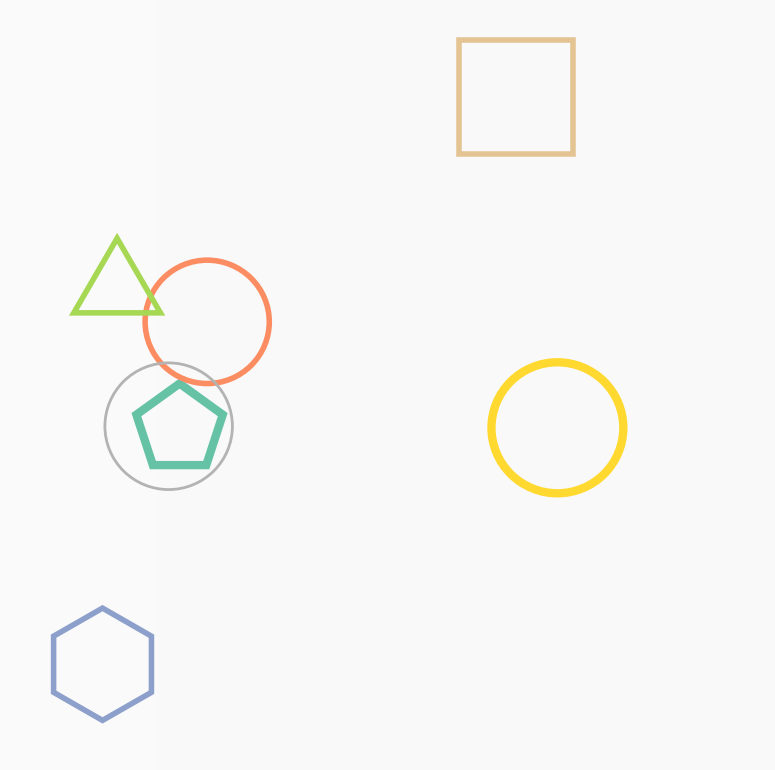[{"shape": "pentagon", "thickness": 3, "radius": 0.29, "center": [0.232, 0.443]}, {"shape": "circle", "thickness": 2, "radius": 0.4, "center": [0.267, 0.582]}, {"shape": "hexagon", "thickness": 2, "radius": 0.36, "center": [0.132, 0.137]}, {"shape": "triangle", "thickness": 2, "radius": 0.32, "center": [0.151, 0.626]}, {"shape": "circle", "thickness": 3, "radius": 0.43, "center": [0.719, 0.444]}, {"shape": "square", "thickness": 2, "radius": 0.37, "center": [0.666, 0.874]}, {"shape": "circle", "thickness": 1, "radius": 0.41, "center": [0.218, 0.446]}]